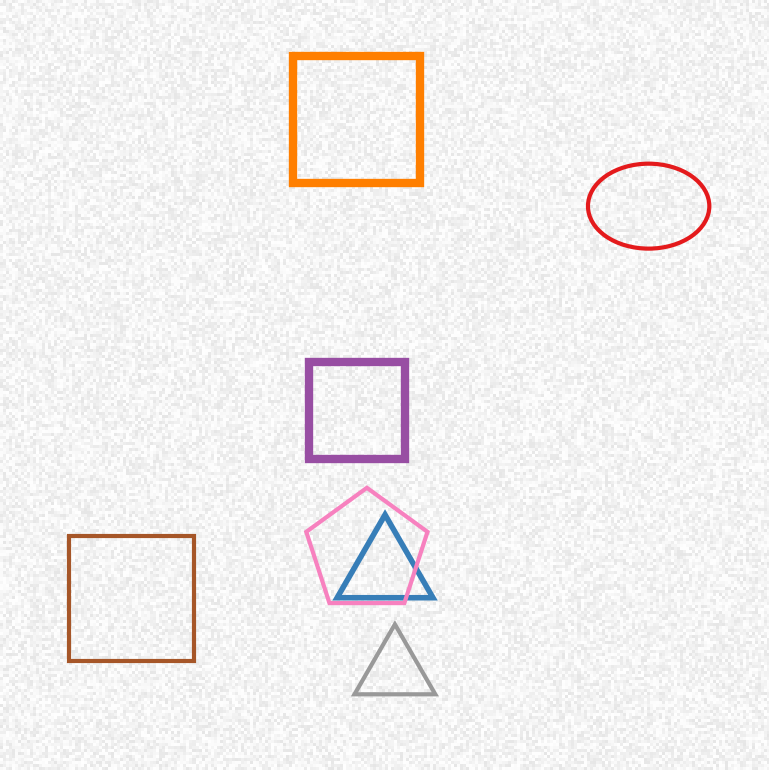[{"shape": "oval", "thickness": 1.5, "radius": 0.39, "center": [0.842, 0.732]}, {"shape": "triangle", "thickness": 2, "radius": 0.36, "center": [0.5, 0.26]}, {"shape": "square", "thickness": 3, "radius": 0.31, "center": [0.463, 0.467]}, {"shape": "square", "thickness": 3, "radius": 0.41, "center": [0.463, 0.845]}, {"shape": "square", "thickness": 1.5, "radius": 0.41, "center": [0.17, 0.223]}, {"shape": "pentagon", "thickness": 1.5, "radius": 0.41, "center": [0.476, 0.284]}, {"shape": "triangle", "thickness": 1.5, "radius": 0.3, "center": [0.513, 0.129]}]